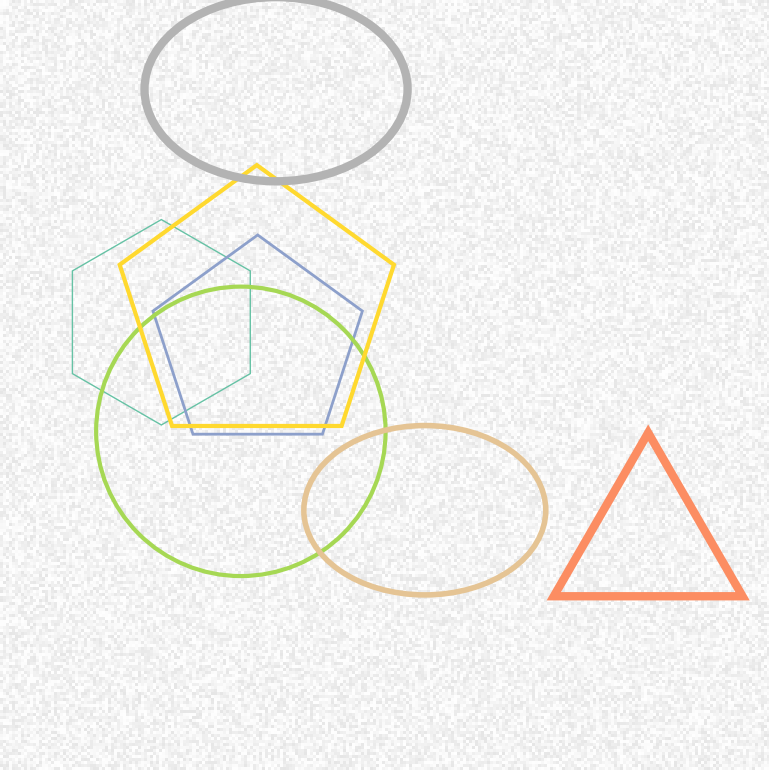[{"shape": "hexagon", "thickness": 0.5, "radius": 0.67, "center": [0.21, 0.581]}, {"shape": "triangle", "thickness": 3, "radius": 0.71, "center": [0.842, 0.296]}, {"shape": "pentagon", "thickness": 1, "radius": 0.72, "center": [0.335, 0.552]}, {"shape": "circle", "thickness": 1.5, "radius": 0.94, "center": [0.313, 0.44]}, {"shape": "pentagon", "thickness": 1.5, "radius": 0.94, "center": [0.334, 0.598]}, {"shape": "oval", "thickness": 2, "radius": 0.79, "center": [0.552, 0.337]}, {"shape": "oval", "thickness": 3, "radius": 0.85, "center": [0.359, 0.884]}]